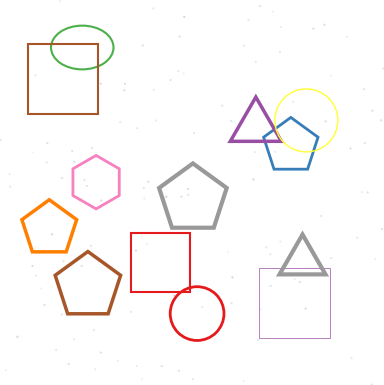[{"shape": "circle", "thickness": 2, "radius": 0.35, "center": [0.512, 0.185]}, {"shape": "square", "thickness": 1.5, "radius": 0.38, "center": [0.416, 0.318]}, {"shape": "pentagon", "thickness": 2, "radius": 0.37, "center": [0.755, 0.621]}, {"shape": "oval", "thickness": 1.5, "radius": 0.41, "center": [0.214, 0.877]}, {"shape": "triangle", "thickness": 2.5, "radius": 0.38, "center": [0.665, 0.671]}, {"shape": "square", "thickness": 0.5, "radius": 0.46, "center": [0.765, 0.213]}, {"shape": "pentagon", "thickness": 2.5, "radius": 0.37, "center": [0.128, 0.406]}, {"shape": "circle", "thickness": 1, "radius": 0.41, "center": [0.796, 0.687]}, {"shape": "square", "thickness": 1.5, "radius": 0.46, "center": [0.164, 0.795]}, {"shape": "pentagon", "thickness": 2.5, "radius": 0.45, "center": [0.228, 0.257]}, {"shape": "hexagon", "thickness": 2, "radius": 0.35, "center": [0.25, 0.527]}, {"shape": "pentagon", "thickness": 3, "radius": 0.46, "center": [0.501, 0.483]}, {"shape": "triangle", "thickness": 3, "radius": 0.34, "center": [0.786, 0.322]}]